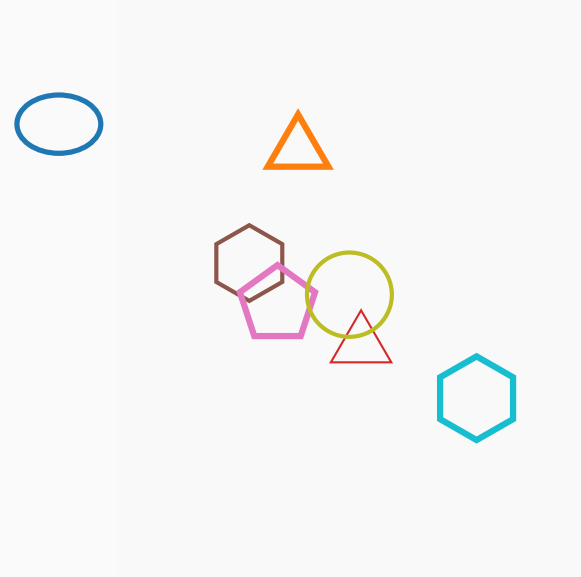[{"shape": "oval", "thickness": 2.5, "radius": 0.36, "center": [0.101, 0.784]}, {"shape": "triangle", "thickness": 3, "radius": 0.3, "center": [0.513, 0.741]}, {"shape": "triangle", "thickness": 1, "radius": 0.3, "center": [0.621, 0.402]}, {"shape": "hexagon", "thickness": 2, "radius": 0.33, "center": [0.429, 0.544]}, {"shape": "pentagon", "thickness": 3, "radius": 0.34, "center": [0.477, 0.472]}, {"shape": "circle", "thickness": 2, "radius": 0.37, "center": [0.601, 0.489]}, {"shape": "hexagon", "thickness": 3, "radius": 0.36, "center": [0.82, 0.31]}]